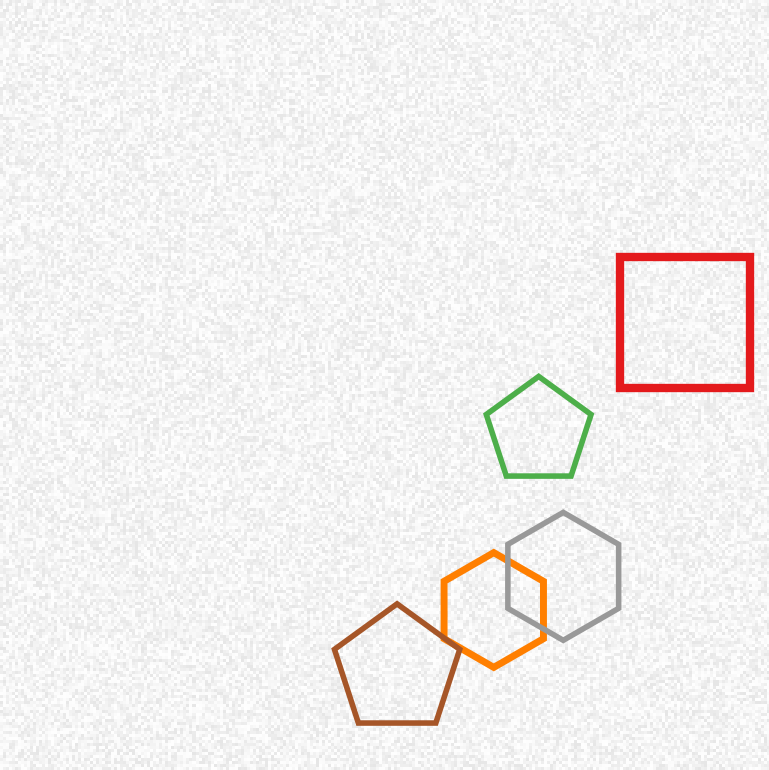[{"shape": "square", "thickness": 3, "radius": 0.42, "center": [0.89, 0.581]}, {"shape": "pentagon", "thickness": 2, "radius": 0.36, "center": [0.7, 0.44]}, {"shape": "hexagon", "thickness": 2.5, "radius": 0.37, "center": [0.641, 0.208]}, {"shape": "pentagon", "thickness": 2, "radius": 0.43, "center": [0.516, 0.13]}, {"shape": "hexagon", "thickness": 2, "radius": 0.42, "center": [0.732, 0.251]}]